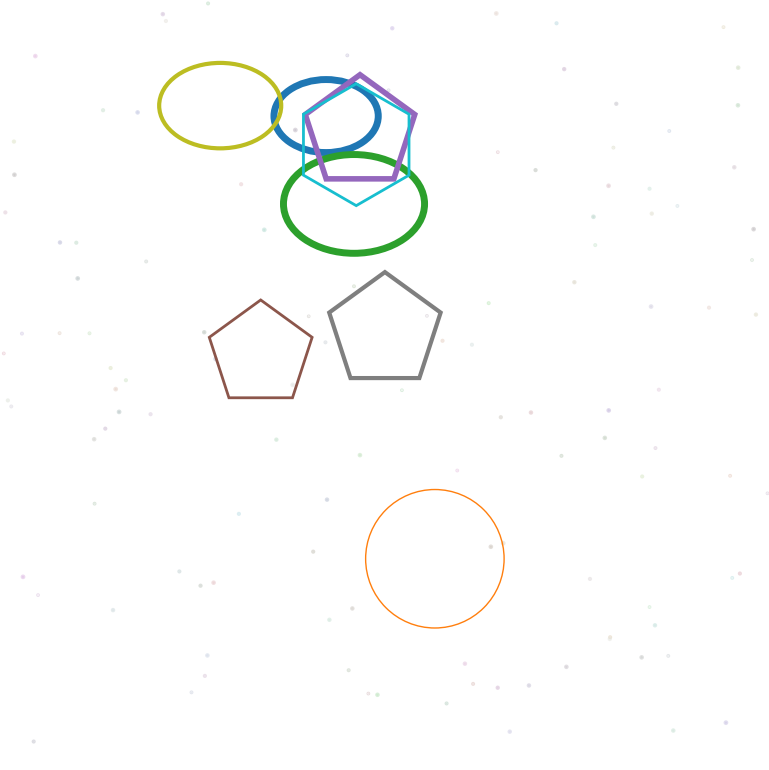[{"shape": "oval", "thickness": 2.5, "radius": 0.34, "center": [0.424, 0.849]}, {"shape": "circle", "thickness": 0.5, "radius": 0.45, "center": [0.565, 0.274]}, {"shape": "oval", "thickness": 2.5, "radius": 0.46, "center": [0.46, 0.735]}, {"shape": "pentagon", "thickness": 2, "radius": 0.37, "center": [0.468, 0.828]}, {"shape": "pentagon", "thickness": 1, "radius": 0.35, "center": [0.339, 0.54]}, {"shape": "pentagon", "thickness": 1.5, "radius": 0.38, "center": [0.5, 0.571]}, {"shape": "oval", "thickness": 1.5, "radius": 0.4, "center": [0.286, 0.863]}, {"shape": "hexagon", "thickness": 1, "radius": 0.4, "center": [0.463, 0.812]}]